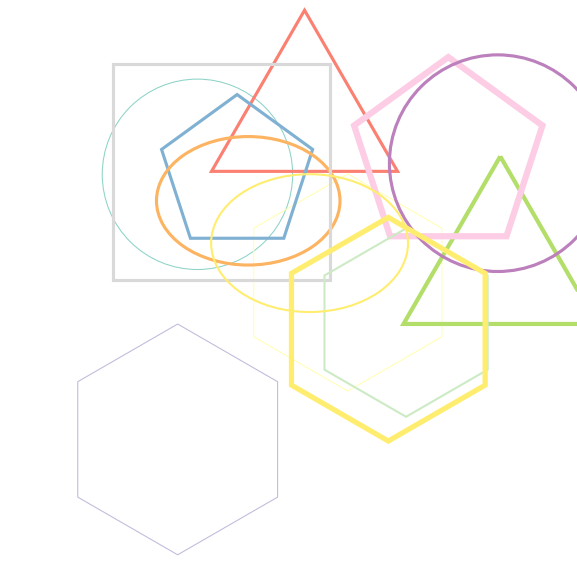[{"shape": "circle", "thickness": 0.5, "radius": 0.82, "center": [0.342, 0.697]}, {"shape": "hexagon", "thickness": 0.5, "radius": 0.94, "center": [0.602, 0.51]}, {"shape": "hexagon", "thickness": 0.5, "radius": 1.0, "center": [0.308, 0.238]}, {"shape": "triangle", "thickness": 1.5, "radius": 0.93, "center": [0.527, 0.795]}, {"shape": "pentagon", "thickness": 1.5, "radius": 0.69, "center": [0.411, 0.698]}, {"shape": "oval", "thickness": 1.5, "radius": 0.79, "center": [0.43, 0.651]}, {"shape": "triangle", "thickness": 2, "radius": 0.97, "center": [0.866, 0.535]}, {"shape": "pentagon", "thickness": 3, "radius": 0.86, "center": [0.776, 0.729]}, {"shape": "square", "thickness": 1.5, "radius": 0.94, "center": [0.383, 0.701]}, {"shape": "circle", "thickness": 1.5, "radius": 0.94, "center": [0.862, 0.717]}, {"shape": "hexagon", "thickness": 1, "radius": 0.82, "center": [0.703, 0.441]}, {"shape": "hexagon", "thickness": 2.5, "radius": 0.97, "center": [0.672, 0.429]}, {"shape": "oval", "thickness": 1, "radius": 0.85, "center": [0.536, 0.578]}]